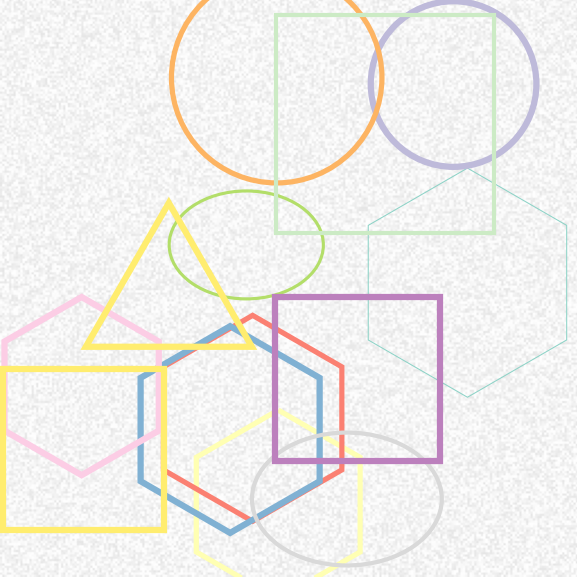[{"shape": "hexagon", "thickness": 0.5, "radius": 0.99, "center": [0.809, 0.51]}, {"shape": "hexagon", "thickness": 2.5, "radius": 0.82, "center": [0.482, 0.125]}, {"shape": "circle", "thickness": 3, "radius": 0.72, "center": [0.785, 0.854]}, {"shape": "hexagon", "thickness": 2.5, "radius": 0.89, "center": [0.437, 0.275]}, {"shape": "hexagon", "thickness": 3, "radius": 0.89, "center": [0.398, 0.255]}, {"shape": "circle", "thickness": 2.5, "radius": 0.91, "center": [0.479, 0.865]}, {"shape": "oval", "thickness": 1.5, "radius": 0.67, "center": [0.426, 0.575]}, {"shape": "hexagon", "thickness": 3, "radius": 0.77, "center": [0.141, 0.331]}, {"shape": "oval", "thickness": 2, "radius": 0.82, "center": [0.601, 0.135]}, {"shape": "square", "thickness": 3, "radius": 0.71, "center": [0.619, 0.343]}, {"shape": "square", "thickness": 2, "radius": 0.94, "center": [0.666, 0.784]}, {"shape": "triangle", "thickness": 3, "radius": 0.83, "center": [0.292, 0.482]}, {"shape": "square", "thickness": 3, "radius": 0.7, "center": [0.145, 0.221]}]